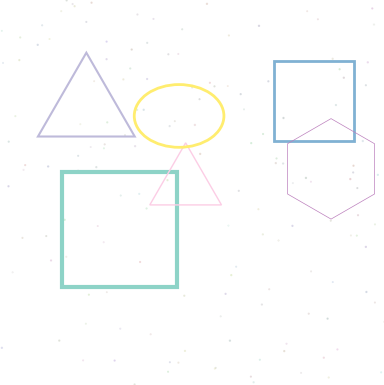[{"shape": "square", "thickness": 3, "radius": 0.74, "center": [0.31, 0.404]}, {"shape": "triangle", "thickness": 1.5, "radius": 0.73, "center": [0.224, 0.718]}, {"shape": "square", "thickness": 2, "radius": 0.52, "center": [0.816, 0.737]}, {"shape": "triangle", "thickness": 1, "radius": 0.54, "center": [0.482, 0.521]}, {"shape": "hexagon", "thickness": 0.5, "radius": 0.65, "center": [0.86, 0.561]}, {"shape": "oval", "thickness": 2, "radius": 0.58, "center": [0.465, 0.699]}]